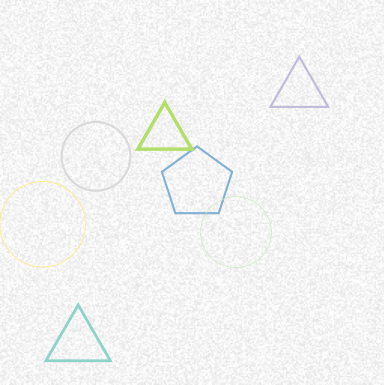[{"shape": "triangle", "thickness": 2, "radius": 0.48, "center": [0.203, 0.111]}, {"shape": "triangle", "thickness": 1.5, "radius": 0.43, "center": [0.777, 0.766]}, {"shape": "pentagon", "thickness": 1.5, "radius": 0.48, "center": [0.512, 0.524]}, {"shape": "triangle", "thickness": 2.5, "radius": 0.4, "center": [0.428, 0.653]}, {"shape": "circle", "thickness": 1.5, "radius": 0.45, "center": [0.249, 0.594]}, {"shape": "circle", "thickness": 0.5, "radius": 0.46, "center": [0.613, 0.397]}, {"shape": "circle", "thickness": 0.5, "radius": 0.56, "center": [0.111, 0.417]}]